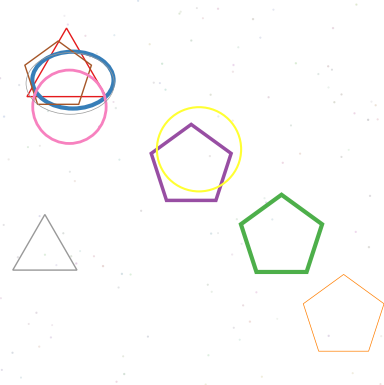[{"shape": "triangle", "thickness": 1, "radius": 0.59, "center": [0.173, 0.808]}, {"shape": "oval", "thickness": 3, "radius": 0.53, "center": [0.189, 0.792]}, {"shape": "pentagon", "thickness": 3, "radius": 0.55, "center": [0.731, 0.383]}, {"shape": "pentagon", "thickness": 2.5, "radius": 0.55, "center": [0.497, 0.568]}, {"shape": "pentagon", "thickness": 0.5, "radius": 0.55, "center": [0.893, 0.177]}, {"shape": "circle", "thickness": 1.5, "radius": 0.55, "center": [0.517, 0.612]}, {"shape": "pentagon", "thickness": 1, "radius": 0.45, "center": [0.151, 0.803]}, {"shape": "circle", "thickness": 2, "radius": 0.48, "center": [0.18, 0.723]}, {"shape": "triangle", "thickness": 1, "radius": 0.48, "center": [0.117, 0.347]}, {"shape": "oval", "thickness": 0.5, "radius": 0.57, "center": [0.182, 0.783]}]